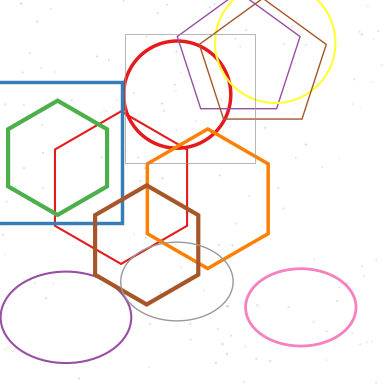[{"shape": "circle", "thickness": 2.5, "radius": 0.7, "center": [0.46, 0.754]}, {"shape": "hexagon", "thickness": 1.5, "radius": 0.99, "center": [0.314, 0.513]}, {"shape": "square", "thickness": 2.5, "radius": 0.92, "center": [0.133, 0.603]}, {"shape": "hexagon", "thickness": 3, "radius": 0.74, "center": [0.15, 0.59]}, {"shape": "pentagon", "thickness": 1, "radius": 0.84, "center": [0.62, 0.853]}, {"shape": "oval", "thickness": 1.5, "radius": 0.85, "center": [0.171, 0.176]}, {"shape": "hexagon", "thickness": 2.5, "radius": 0.91, "center": [0.54, 0.484]}, {"shape": "circle", "thickness": 1.5, "radius": 0.78, "center": [0.715, 0.889]}, {"shape": "pentagon", "thickness": 1, "radius": 0.87, "center": [0.683, 0.831]}, {"shape": "hexagon", "thickness": 3, "radius": 0.77, "center": [0.381, 0.364]}, {"shape": "oval", "thickness": 2, "radius": 0.72, "center": [0.781, 0.202]}, {"shape": "oval", "thickness": 1, "radius": 0.73, "center": [0.46, 0.269]}, {"shape": "square", "thickness": 0.5, "radius": 0.84, "center": [0.493, 0.744]}]